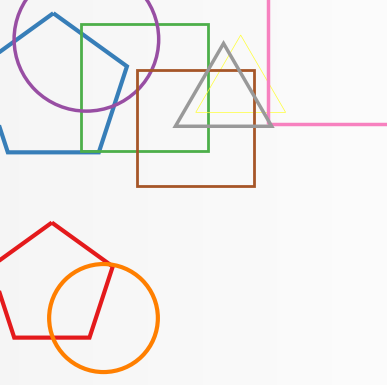[{"shape": "pentagon", "thickness": 3, "radius": 0.83, "center": [0.134, 0.257]}, {"shape": "pentagon", "thickness": 3, "radius": 1.0, "center": [0.138, 0.766]}, {"shape": "square", "thickness": 2, "radius": 0.82, "center": [0.373, 0.772]}, {"shape": "circle", "thickness": 2.5, "radius": 0.93, "center": [0.223, 0.898]}, {"shape": "circle", "thickness": 3, "radius": 0.7, "center": [0.267, 0.174]}, {"shape": "triangle", "thickness": 0.5, "radius": 0.67, "center": [0.621, 0.775]}, {"shape": "square", "thickness": 2, "radius": 0.75, "center": [0.504, 0.668]}, {"shape": "square", "thickness": 2.5, "radius": 0.94, "center": [0.88, 0.867]}, {"shape": "triangle", "thickness": 2.5, "radius": 0.72, "center": [0.577, 0.744]}]